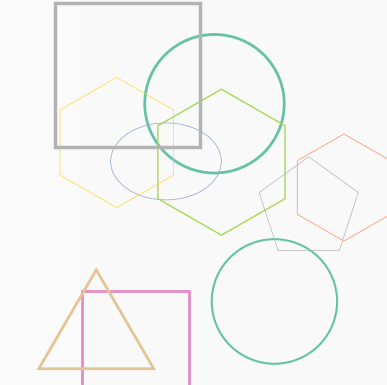[{"shape": "circle", "thickness": 2, "radius": 0.9, "center": [0.553, 0.731]}, {"shape": "circle", "thickness": 1.5, "radius": 0.81, "center": [0.708, 0.217]}, {"shape": "hexagon", "thickness": 0.5, "radius": 0.7, "center": [0.888, 0.513]}, {"shape": "oval", "thickness": 0.5, "radius": 0.71, "center": [0.428, 0.581]}, {"shape": "square", "thickness": 2, "radius": 0.69, "center": [0.35, 0.105]}, {"shape": "hexagon", "thickness": 1, "radius": 0.95, "center": [0.571, 0.579]}, {"shape": "hexagon", "thickness": 0.5, "radius": 0.85, "center": [0.301, 0.63]}, {"shape": "triangle", "thickness": 2, "radius": 0.86, "center": [0.248, 0.128]}, {"shape": "pentagon", "thickness": 0.5, "radius": 0.67, "center": [0.797, 0.458]}, {"shape": "square", "thickness": 2.5, "radius": 0.94, "center": [0.329, 0.805]}]